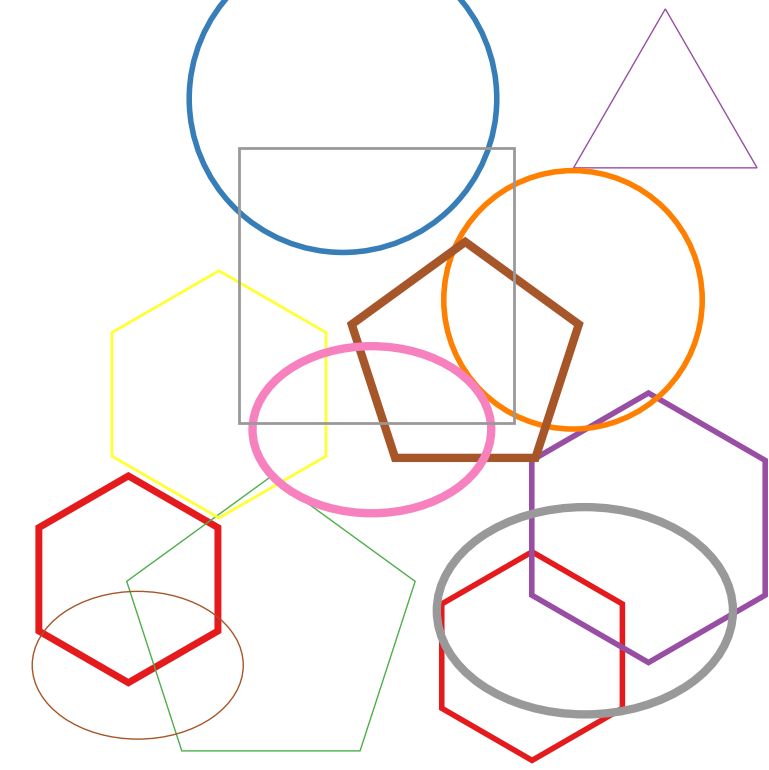[{"shape": "hexagon", "thickness": 2, "radius": 0.68, "center": [0.691, 0.148]}, {"shape": "hexagon", "thickness": 2.5, "radius": 0.67, "center": [0.167, 0.248]}, {"shape": "circle", "thickness": 2, "radius": 1.0, "center": [0.445, 0.872]}, {"shape": "pentagon", "thickness": 0.5, "radius": 0.98, "center": [0.352, 0.184]}, {"shape": "triangle", "thickness": 0.5, "radius": 0.69, "center": [0.864, 0.851]}, {"shape": "hexagon", "thickness": 2, "radius": 0.88, "center": [0.842, 0.315]}, {"shape": "circle", "thickness": 2, "radius": 0.84, "center": [0.744, 0.611]}, {"shape": "hexagon", "thickness": 1, "radius": 0.8, "center": [0.284, 0.488]}, {"shape": "pentagon", "thickness": 3, "radius": 0.78, "center": [0.604, 0.531]}, {"shape": "oval", "thickness": 0.5, "radius": 0.69, "center": [0.179, 0.136]}, {"shape": "oval", "thickness": 3, "radius": 0.77, "center": [0.483, 0.442]}, {"shape": "square", "thickness": 1, "radius": 0.89, "center": [0.489, 0.629]}, {"shape": "oval", "thickness": 3, "radius": 0.96, "center": [0.76, 0.207]}]